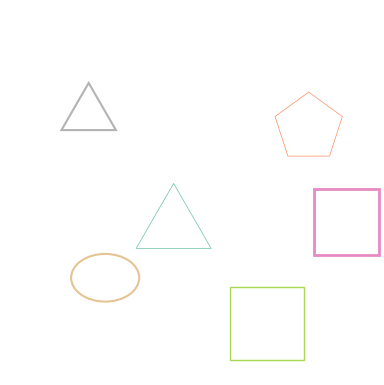[{"shape": "triangle", "thickness": 0.5, "radius": 0.56, "center": [0.451, 0.411]}, {"shape": "pentagon", "thickness": 0.5, "radius": 0.46, "center": [0.802, 0.669]}, {"shape": "square", "thickness": 2, "radius": 0.42, "center": [0.899, 0.424]}, {"shape": "square", "thickness": 1, "radius": 0.48, "center": [0.693, 0.16]}, {"shape": "oval", "thickness": 1.5, "radius": 0.44, "center": [0.273, 0.279]}, {"shape": "triangle", "thickness": 1.5, "radius": 0.41, "center": [0.23, 0.703]}]